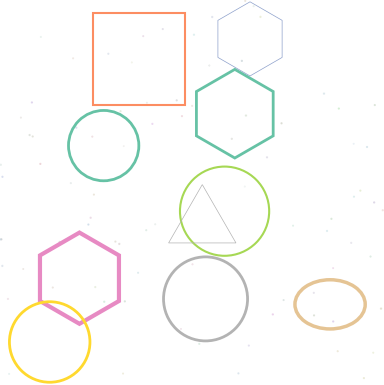[{"shape": "circle", "thickness": 2, "radius": 0.46, "center": [0.269, 0.622]}, {"shape": "hexagon", "thickness": 2, "radius": 0.58, "center": [0.61, 0.705]}, {"shape": "square", "thickness": 1.5, "radius": 0.6, "center": [0.362, 0.846]}, {"shape": "hexagon", "thickness": 0.5, "radius": 0.48, "center": [0.649, 0.899]}, {"shape": "hexagon", "thickness": 3, "radius": 0.59, "center": [0.206, 0.277]}, {"shape": "circle", "thickness": 1.5, "radius": 0.58, "center": [0.583, 0.451]}, {"shape": "circle", "thickness": 2, "radius": 0.52, "center": [0.129, 0.112]}, {"shape": "oval", "thickness": 2.5, "radius": 0.46, "center": [0.857, 0.209]}, {"shape": "triangle", "thickness": 0.5, "radius": 0.51, "center": [0.525, 0.42]}, {"shape": "circle", "thickness": 2, "radius": 0.55, "center": [0.534, 0.224]}]